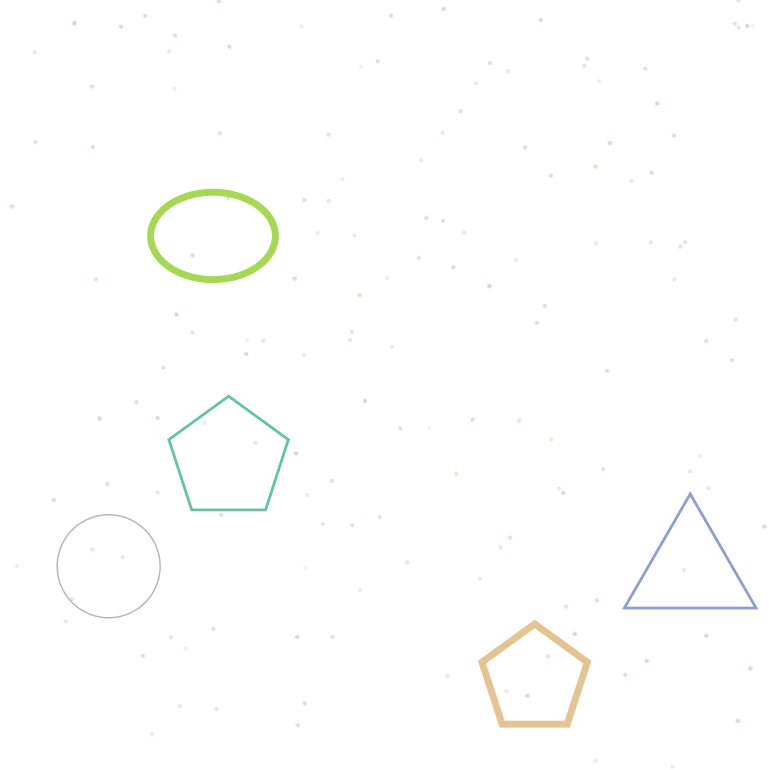[{"shape": "pentagon", "thickness": 1, "radius": 0.41, "center": [0.297, 0.404]}, {"shape": "triangle", "thickness": 1, "radius": 0.49, "center": [0.896, 0.26]}, {"shape": "oval", "thickness": 2.5, "radius": 0.41, "center": [0.277, 0.694]}, {"shape": "pentagon", "thickness": 2.5, "radius": 0.36, "center": [0.694, 0.118]}, {"shape": "circle", "thickness": 0.5, "radius": 0.33, "center": [0.141, 0.265]}]